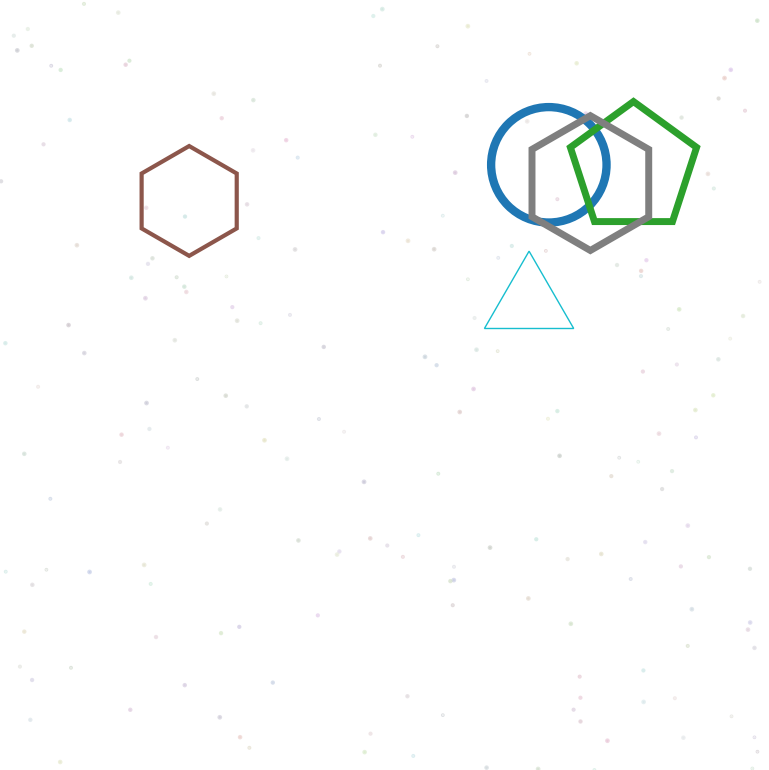[{"shape": "circle", "thickness": 3, "radius": 0.37, "center": [0.713, 0.786]}, {"shape": "pentagon", "thickness": 2.5, "radius": 0.43, "center": [0.823, 0.782]}, {"shape": "hexagon", "thickness": 1.5, "radius": 0.36, "center": [0.246, 0.739]}, {"shape": "hexagon", "thickness": 2.5, "radius": 0.44, "center": [0.767, 0.762]}, {"shape": "triangle", "thickness": 0.5, "radius": 0.33, "center": [0.687, 0.607]}]